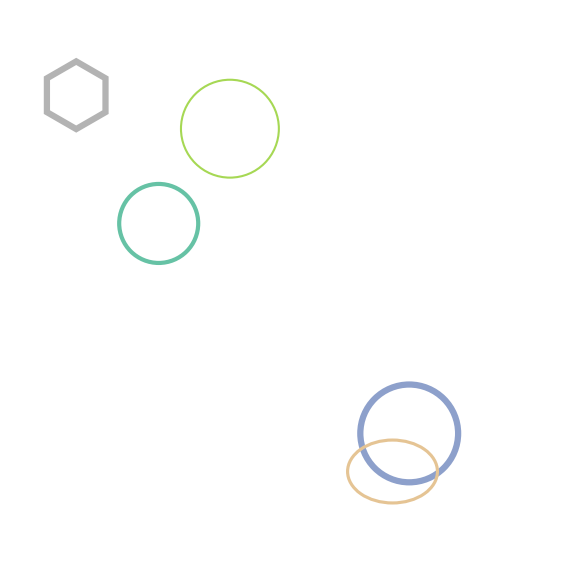[{"shape": "circle", "thickness": 2, "radius": 0.34, "center": [0.275, 0.612]}, {"shape": "circle", "thickness": 3, "radius": 0.42, "center": [0.709, 0.249]}, {"shape": "circle", "thickness": 1, "radius": 0.42, "center": [0.398, 0.776]}, {"shape": "oval", "thickness": 1.5, "radius": 0.39, "center": [0.68, 0.183]}, {"shape": "hexagon", "thickness": 3, "radius": 0.29, "center": [0.132, 0.834]}]